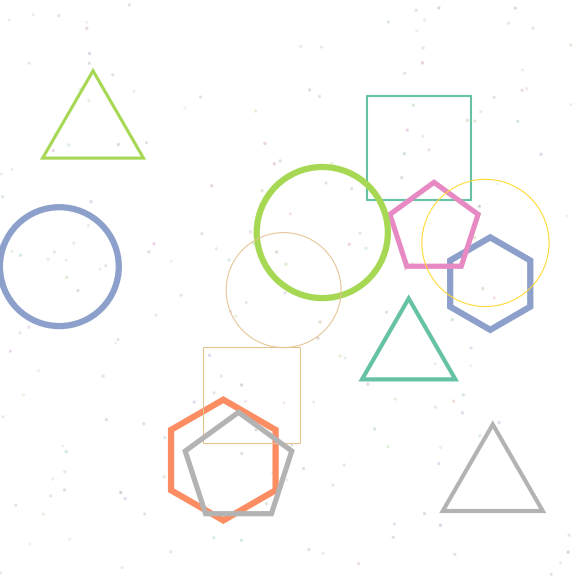[{"shape": "square", "thickness": 1, "radius": 0.45, "center": [0.726, 0.742]}, {"shape": "triangle", "thickness": 2, "radius": 0.47, "center": [0.708, 0.389]}, {"shape": "hexagon", "thickness": 3, "radius": 0.52, "center": [0.387, 0.202]}, {"shape": "hexagon", "thickness": 3, "radius": 0.4, "center": [0.849, 0.508]}, {"shape": "circle", "thickness": 3, "radius": 0.51, "center": [0.103, 0.537]}, {"shape": "pentagon", "thickness": 2.5, "radius": 0.4, "center": [0.752, 0.603]}, {"shape": "triangle", "thickness": 1.5, "radius": 0.5, "center": [0.161, 0.776]}, {"shape": "circle", "thickness": 3, "radius": 0.57, "center": [0.558, 0.596]}, {"shape": "circle", "thickness": 0.5, "radius": 0.55, "center": [0.841, 0.578]}, {"shape": "square", "thickness": 0.5, "radius": 0.42, "center": [0.436, 0.315]}, {"shape": "circle", "thickness": 0.5, "radius": 0.5, "center": [0.491, 0.497]}, {"shape": "triangle", "thickness": 2, "radius": 0.5, "center": [0.853, 0.164]}, {"shape": "pentagon", "thickness": 2.5, "radius": 0.49, "center": [0.413, 0.188]}]